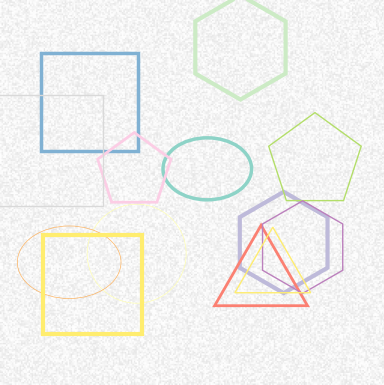[{"shape": "oval", "thickness": 2.5, "radius": 0.58, "center": [0.538, 0.561]}, {"shape": "circle", "thickness": 0.5, "radius": 0.64, "center": [0.355, 0.341]}, {"shape": "hexagon", "thickness": 3, "radius": 0.66, "center": [0.737, 0.37]}, {"shape": "triangle", "thickness": 2, "radius": 0.7, "center": [0.678, 0.276]}, {"shape": "square", "thickness": 2.5, "radius": 0.63, "center": [0.233, 0.736]}, {"shape": "oval", "thickness": 0.5, "radius": 0.67, "center": [0.18, 0.319]}, {"shape": "pentagon", "thickness": 1, "radius": 0.63, "center": [0.818, 0.581]}, {"shape": "pentagon", "thickness": 2, "radius": 0.5, "center": [0.349, 0.556]}, {"shape": "square", "thickness": 1, "radius": 0.72, "center": [0.125, 0.609]}, {"shape": "hexagon", "thickness": 1, "radius": 0.6, "center": [0.786, 0.358]}, {"shape": "hexagon", "thickness": 3, "radius": 0.68, "center": [0.625, 0.877]}, {"shape": "triangle", "thickness": 1, "radius": 0.57, "center": [0.708, 0.296]}, {"shape": "square", "thickness": 3, "radius": 0.64, "center": [0.241, 0.26]}]